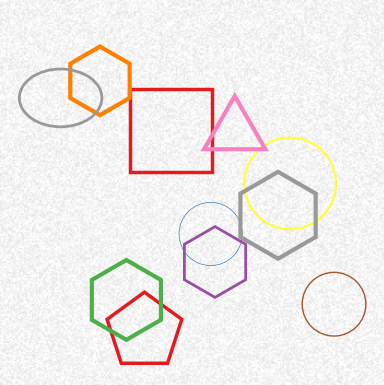[{"shape": "square", "thickness": 2.5, "radius": 0.53, "center": [0.444, 0.661]}, {"shape": "pentagon", "thickness": 2.5, "radius": 0.51, "center": [0.375, 0.139]}, {"shape": "circle", "thickness": 0.5, "radius": 0.41, "center": [0.547, 0.392]}, {"shape": "hexagon", "thickness": 3, "radius": 0.52, "center": [0.328, 0.221]}, {"shape": "hexagon", "thickness": 2, "radius": 0.46, "center": [0.559, 0.319]}, {"shape": "hexagon", "thickness": 3, "radius": 0.45, "center": [0.26, 0.79]}, {"shape": "circle", "thickness": 1.5, "radius": 0.59, "center": [0.754, 0.524]}, {"shape": "circle", "thickness": 1, "radius": 0.41, "center": [0.868, 0.21]}, {"shape": "triangle", "thickness": 3, "radius": 0.46, "center": [0.61, 0.658]}, {"shape": "oval", "thickness": 2, "radius": 0.54, "center": [0.157, 0.746]}, {"shape": "hexagon", "thickness": 3, "radius": 0.56, "center": [0.722, 0.441]}]